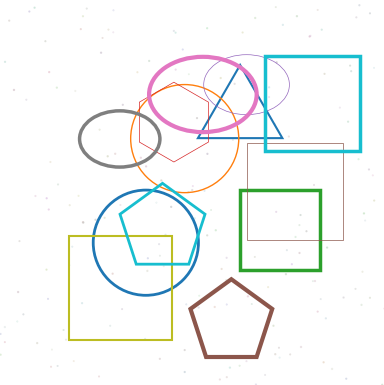[{"shape": "circle", "thickness": 2, "radius": 0.68, "center": [0.379, 0.37]}, {"shape": "triangle", "thickness": 1.5, "radius": 0.63, "center": [0.624, 0.705]}, {"shape": "circle", "thickness": 1, "radius": 0.7, "center": [0.48, 0.64]}, {"shape": "square", "thickness": 2.5, "radius": 0.52, "center": [0.727, 0.403]}, {"shape": "hexagon", "thickness": 0.5, "radius": 0.52, "center": [0.452, 0.683]}, {"shape": "oval", "thickness": 0.5, "radius": 0.56, "center": [0.64, 0.78]}, {"shape": "square", "thickness": 0.5, "radius": 0.63, "center": [0.767, 0.503]}, {"shape": "pentagon", "thickness": 3, "radius": 0.56, "center": [0.601, 0.163]}, {"shape": "oval", "thickness": 3, "radius": 0.7, "center": [0.527, 0.755]}, {"shape": "oval", "thickness": 2.5, "radius": 0.52, "center": [0.311, 0.639]}, {"shape": "square", "thickness": 1.5, "radius": 0.67, "center": [0.313, 0.252]}, {"shape": "square", "thickness": 2.5, "radius": 0.62, "center": [0.812, 0.732]}, {"shape": "pentagon", "thickness": 2, "radius": 0.58, "center": [0.422, 0.408]}]